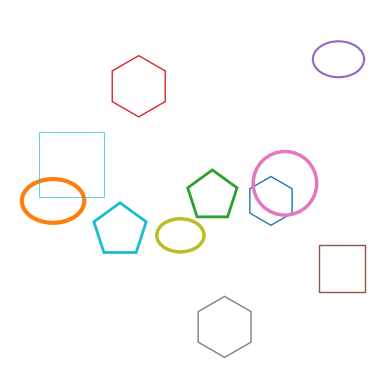[{"shape": "hexagon", "thickness": 1, "radius": 0.32, "center": [0.704, 0.478]}, {"shape": "oval", "thickness": 3, "radius": 0.41, "center": [0.138, 0.478]}, {"shape": "pentagon", "thickness": 2, "radius": 0.34, "center": [0.552, 0.491]}, {"shape": "hexagon", "thickness": 1, "radius": 0.4, "center": [0.36, 0.776]}, {"shape": "oval", "thickness": 1.5, "radius": 0.33, "center": [0.879, 0.846]}, {"shape": "square", "thickness": 1, "radius": 0.3, "center": [0.889, 0.303]}, {"shape": "circle", "thickness": 2.5, "radius": 0.41, "center": [0.74, 0.524]}, {"shape": "hexagon", "thickness": 1, "radius": 0.4, "center": [0.583, 0.151]}, {"shape": "oval", "thickness": 2.5, "radius": 0.31, "center": [0.469, 0.389]}, {"shape": "square", "thickness": 0.5, "radius": 0.42, "center": [0.185, 0.572]}, {"shape": "pentagon", "thickness": 2, "radius": 0.36, "center": [0.312, 0.402]}]